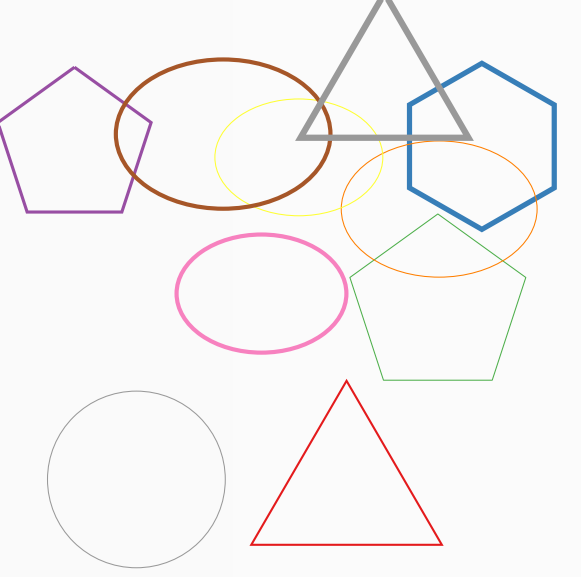[{"shape": "triangle", "thickness": 1, "radius": 0.95, "center": [0.596, 0.15]}, {"shape": "hexagon", "thickness": 2.5, "radius": 0.72, "center": [0.829, 0.746]}, {"shape": "pentagon", "thickness": 0.5, "radius": 0.8, "center": [0.753, 0.469]}, {"shape": "pentagon", "thickness": 1.5, "radius": 0.69, "center": [0.128, 0.744]}, {"shape": "oval", "thickness": 0.5, "radius": 0.84, "center": [0.756, 0.637]}, {"shape": "oval", "thickness": 0.5, "radius": 0.72, "center": [0.514, 0.727]}, {"shape": "oval", "thickness": 2, "radius": 0.92, "center": [0.384, 0.767]}, {"shape": "oval", "thickness": 2, "radius": 0.73, "center": [0.45, 0.491]}, {"shape": "triangle", "thickness": 3, "radius": 0.83, "center": [0.662, 0.844]}, {"shape": "circle", "thickness": 0.5, "radius": 0.76, "center": [0.235, 0.169]}]